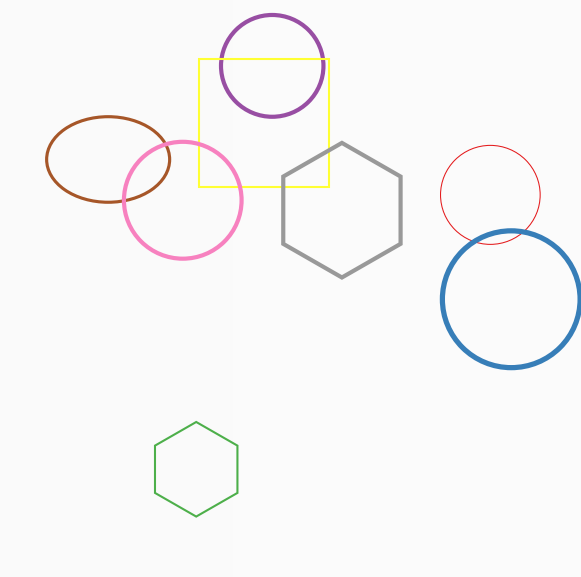[{"shape": "circle", "thickness": 0.5, "radius": 0.43, "center": [0.844, 0.662]}, {"shape": "circle", "thickness": 2.5, "radius": 0.59, "center": [0.88, 0.481]}, {"shape": "hexagon", "thickness": 1, "radius": 0.41, "center": [0.338, 0.187]}, {"shape": "circle", "thickness": 2, "radius": 0.44, "center": [0.468, 0.885]}, {"shape": "square", "thickness": 1, "radius": 0.56, "center": [0.454, 0.786]}, {"shape": "oval", "thickness": 1.5, "radius": 0.53, "center": [0.186, 0.723]}, {"shape": "circle", "thickness": 2, "radius": 0.51, "center": [0.314, 0.652]}, {"shape": "hexagon", "thickness": 2, "radius": 0.58, "center": [0.588, 0.635]}]